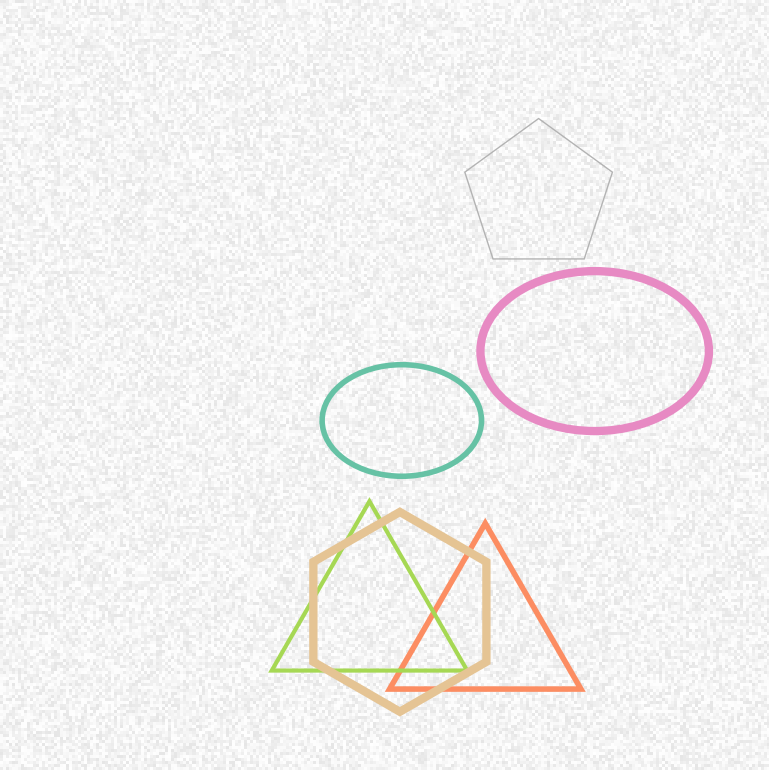[{"shape": "oval", "thickness": 2, "radius": 0.52, "center": [0.522, 0.454]}, {"shape": "triangle", "thickness": 2, "radius": 0.72, "center": [0.63, 0.177]}, {"shape": "oval", "thickness": 3, "radius": 0.74, "center": [0.772, 0.544]}, {"shape": "triangle", "thickness": 1.5, "radius": 0.73, "center": [0.48, 0.202]}, {"shape": "hexagon", "thickness": 3, "radius": 0.65, "center": [0.519, 0.205]}, {"shape": "pentagon", "thickness": 0.5, "radius": 0.5, "center": [0.699, 0.745]}]